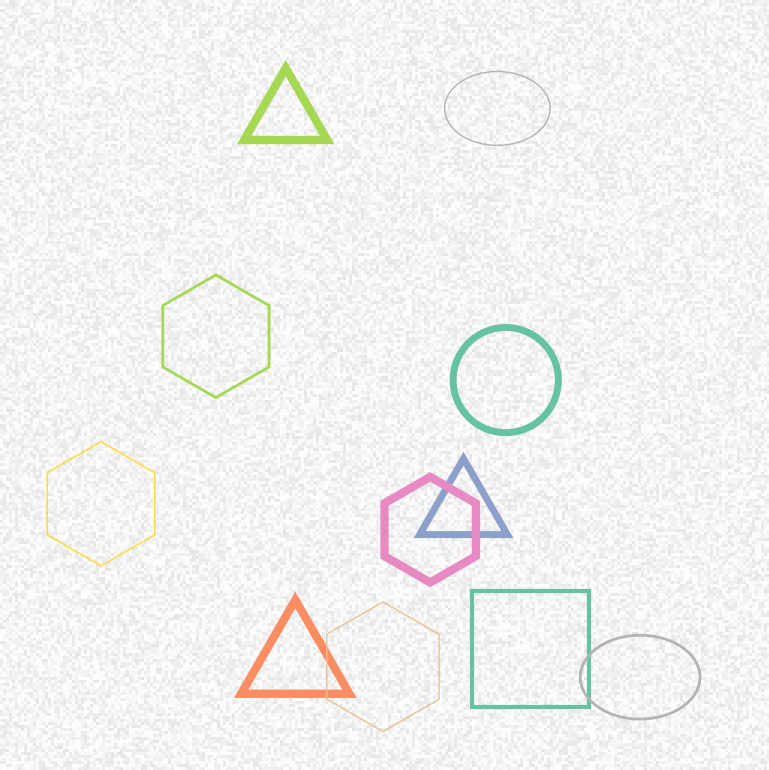[{"shape": "square", "thickness": 1.5, "radius": 0.38, "center": [0.689, 0.157]}, {"shape": "circle", "thickness": 2.5, "radius": 0.34, "center": [0.657, 0.506]}, {"shape": "triangle", "thickness": 3, "radius": 0.41, "center": [0.384, 0.14]}, {"shape": "triangle", "thickness": 2.5, "radius": 0.33, "center": [0.602, 0.339]}, {"shape": "hexagon", "thickness": 3, "radius": 0.34, "center": [0.559, 0.312]}, {"shape": "triangle", "thickness": 3, "radius": 0.31, "center": [0.371, 0.849]}, {"shape": "hexagon", "thickness": 1, "radius": 0.4, "center": [0.28, 0.563]}, {"shape": "hexagon", "thickness": 0.5, "radius": 0.4, "center": [0.131, 0.346]}, {"shape": "hexagon", "thickness": 0.5, "radius": 0.42, "center": [0.497, 0.134]}, {"shape": "oval", "thickness": 0.5, "radius": 0.34, "center": [0.646, 0.859]}, {"shape": "oval", "thickness": 1, "radius": 0.39, "center": [0.831, 0.121]}]